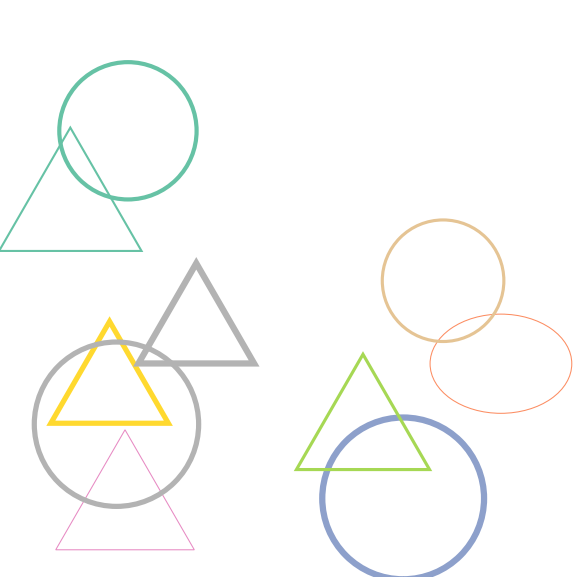[{"shape": "circle", "thickness": 2, "radius": 0.59, "center": [0.222, 0.773]}, {"shape": "triangle", "thickness": 1, "radius": 0.71, "center": [0.122, 0.636]}, {"shape": "oval", "thickness": 0.5, "radius": 0.61, "center": [0.867, 0.369]}, {"shape": "circle", "thickness": 3, "radius": 0.7, "center": [0.698, 0.136]}, {"shape": "triangle", "thickness": 0.5, "radius": 0.69, "center": [0.216, 0.116]}, {"shape": "triangle", "thickness": 1.5, "radius": 0.67, "center": [0.629, 0.253]}, {"shape": "triangle", "thickness": 2.5, "radius": 0.59, "center": [0.19, 0.325]}, {"shape": "circle", "thickness": 1.5, "radius": 0.53, "center": [0.767, 0.513]}, {"shape": "circle", "thickness": 2.5, "radius": 0.71, "center": [0.202, 0.265]}, {"shape": "triangle", "thickness": 3, "radius": 0.58, "center": [0.34, 0.428]}]